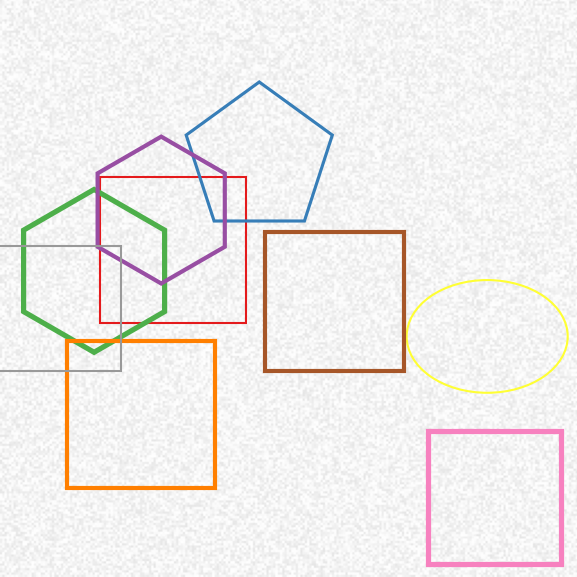[{"shape": "square", "thickness": 1, "radius": 0.63, "center": [0.299, 0.567]}, {"shape": "pentagon", "thickness": 1.5, "radius": 0.67, "center": [0.449, 0.724]}, {"shape": "hexagon", "thickness": 2.5, "radius": 0.7, "center": [0.163, 0.53]}, {"shape": "hexagon", "thickness": 2, "radius": 0.64, "center": [0.279, 0.635]}, {"shape": "square", "thickness": 2, "radius": 0.64, "center": [0.244, 0.281]}, {"shape": "oval", "thickness": 1, "radius": 0.7, "center": [0.844, 0.417]}, {"shape": "square", "thickness": 2, "radius": 0.6, "center": [0.579, 0.477]}, {"shape": "square", "thickness": 2.5, "radius": 0.58, "center": [0.857, 0.138]}, {"shape": "square", "thickness": 1, "radius": 0.54, "center": [0.101, 0.465]}]